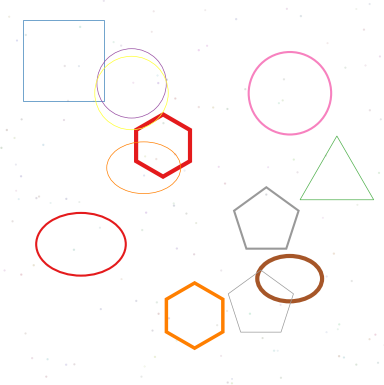[{"shape": "hexagon", "thickness": 3, "radius": 0.4, "center": [0.424, 0.622]}, {"shape": "oval", "thickness": 1.5, "radius": 0.58, "center": [0.21, 0.366]}, {"shape": "square", "thickness": 0.5, "radius": 0.53, "center": [0.165, 0.842]}, {"shape": "triangle", "thickness": 0.5, "radius": 0.55, "center": [0.875, 0.536]}, {"shape": "circle", "thickness": 0.5, "radius": 0.45, "center": [0.342, 0.783]}, {"shape": "oval", "thickness": 0.5, "radius": 0.48, "center": [0.373, 0.564]}, {"shape": "hexagon", "thickness": 2.5, "radius": 0.42, "center": [0.505, 0.18]}, {"shape": "circle", "thickness": 0.5, "radius": 0.48, "center": [0.342, 0.758]}, {"shape": "oval", "thickness": 3, "radius": 0.42, "center": [0.752, 0.276]}, {"shape": "circle", "thickness": 1.5, "radius": 0.54, "center": [0.753, 0.758]}, {"shape": "pentagon", "thickness": 0.5, "radius": 0.45, "center": [0.678, 0.209]}, {"shape": "pentagon", "thickness": 1.5, "radius": 0.44, "center": [0.692, 0.425]}]